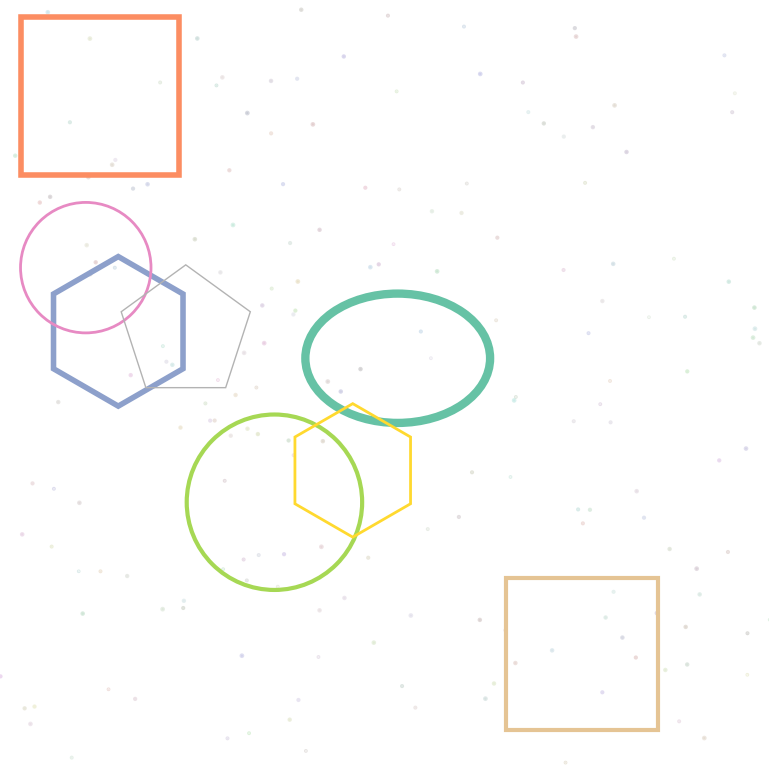[{"shape": "oval", "thickness": 3, "radius": 0.6, "center": [0.517, 0.535]}, {"shape": "square", "thickness": 2, "radius": 0.52, "center": [0.13, 0.875]}, {"shape": "hexagon", "thickness": 2, "radius": 0.49, "center": [0.154, 0.57]}, {"shape": "circle", "thickness": 1, "radius": 0.42, "center": [0.111, 0.652]}, {"shape": "circle", "thickness": 1.5, "radius": 0.57, "center": [0.356, 0.348]}, {"shape": "hexagon", "thickness": 1, "radius": 0.43, "center": [0.458, 0.389]}, {"shape": "square", "thickness": 1.5, "radius": 0.49, "center": [0.755, 0.151]}, {"shape": "pentagon", "thickness": 0.5, "radius": 0.44, "center": [0.241, 0.568]}]